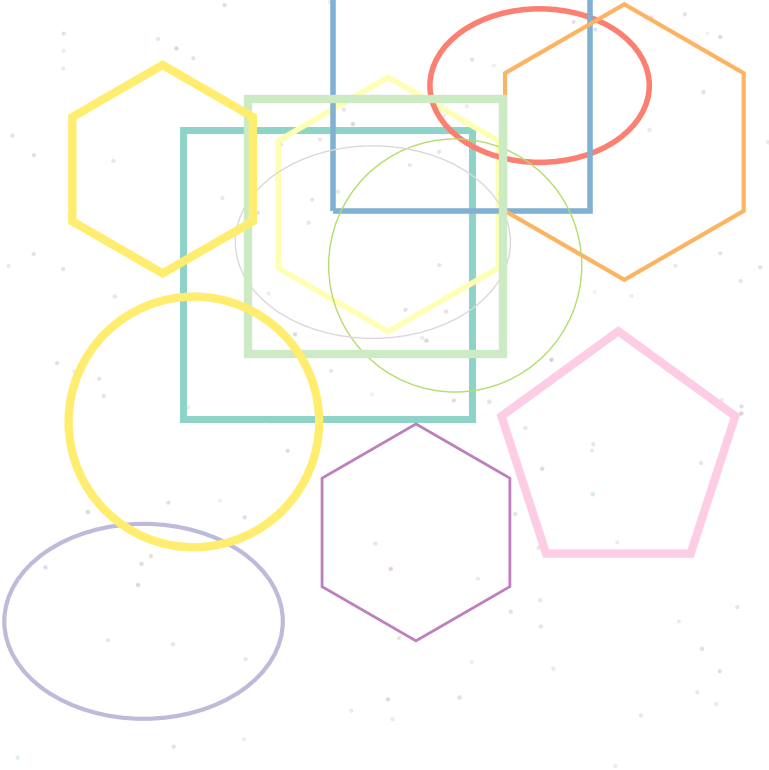[{"shape": "square", "thickness": 2.5, "radius": 0.94, "center": [0.426, 0.644]}, {"shape": "hexagon", "thickness": 2, "radius": 0.83, "center": [0.504, 0.735]}, {"shape": "oval", "thickness": 1.5, "radius": 0.9, "center": [0.186, 0.193]}, {"shape": "oval", "thickness": 2, "radius": 0.71, "center": [0.701, 0.889]}, {"shape": "square", "thickness": 2, "radius": 0.84, "center": [0.599, 0.893]}, {"shape": "hexagon", "thickness": 1.5, "radius": 0.89, "center": [0.811, 0.816]}, {"shape": "circle", "thickness": 0.5, "radius": 0.82, "center": [0.591, 0.655]}, {"shape": "pentagon", "thickness": 3, "radius": 0.8, "center": [0.803, 0.41]}, {"shape": "oval", "thickness": 0.5, "radius": 0.89, "center": [0.484, 0.686]}, {"shape": "hexagon", "thickness": 1, "radius": 0.7, "center": [0.54, 0.309]}, {"shape": "square", "thickness": 3, "radius": 0.83, "center": [0.487, 0.706]}, {"shape": "circle", "thickness": 3, "radius": 0.81, "center": [0.252, 0.452]}, {"shape": "hexagon", "thickness": 3, "radius": 0.68, "center": [0.211, 0.78]}]